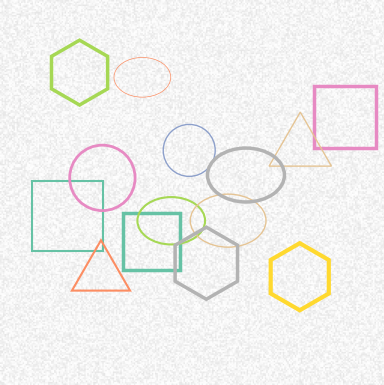[{"shape": "square", "thickness": 1.5, "radius": 0.46, "center": [0.175, 0.439]}, {"shape": "square", "thickness": 2.5, "radius": 0.37, "center": [0.395, 0.374]}, {"shape": "triangle", "thickness": 1.5, "radius": 0.44, "center": [0.262, 0.289]}, {"shape": "oval", "thickness": 0.5, "radius": 0.37, "center": [0.37, 0.799]}, {"shape": "circle", "thickness": 1, "radius": 0.34, "center": [0.491, 0.609]}, {"shape": "square", "thickness": 2.5, "radius": 0.4, "center": [0.896, 0.696]}, {"shape": "circle", "thickness": 2, "radius": 0.42, "center": [0.266, 0.538]}, {"shape": "oval", "thickness": 1.5, "radius": 0.44, "center": [0.445, 0.427]}, {"shape": "hexagon", "thickness": 2.5, "radius": 0.42, "center": [0.207, 0.811]}, {"shape": "hexagon", "thickness": 3, "radius": 0.44, "center": [0.779, 0.281]}, {"shape": "triangle", "thickness": 1, "radius": 0.47, "center": [0.78, 0.615]}, {"shape": "oval", "thickness": 1, "radius": 0.49, "center": [0.593, 0.427]}, {"shape": "hexagon", "thickness": 2.5, "radius": 0.47, "center": [0.536, 0.316]}, {"shape": "oval", "thickness": 2.5, "radius": 0.5, "center": [0.639, 0.545]}]